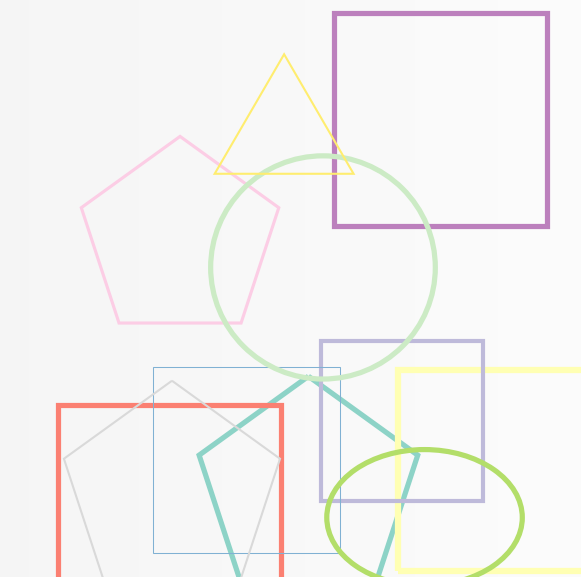[{"shape": "pentagon", "thickness": 2.5, "radius": 0.99, "center": [0.531, 0.15]}, {"shape": "square", "thickness": 3, "radius": 0.87, "center": [0.859, 0.184]}, {"shape": "square", "thickness": 2, "radius": 0.69, "center": [0.691, 0.27]}, {"shape": "square", "thickness": 2.5, "radius": 0.96, "center": [0.292, 0.105]}, {"shape": "square", "thickness": 0.5, "radius": 0.8, "center": [0.424, 0.202]}, {"shape": "oval", "thickness": 2.5, "radius": 0.84, "center": [0.73, 0.103]}, {"shape": "pentagon", "thickness": 1.5, "radius": 0.89, "center": [0.31, 0.584]}, {"shape": "pentagon", "thickness": 1, "radius": 0.98, "center": [0.296, 0.144]}, {"shape": "square", "thickness": 2.5, "radius": 0.92, "center": [0.758, 0.792]}, {"shape": "circle", "thickness": 2.5, "radius": 0.97, "center": [0.556, 0.536]}, {"shape": "triangle", "thickness": 1, "radius": 0.69, "center": [0.489, 0.767]}]